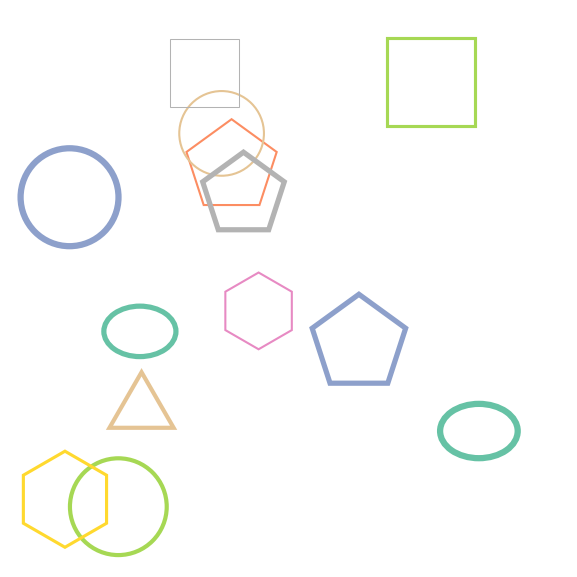[{"shape": "oval", "thickness": 3, "radius": 0.34, "center": [0.829, 0.253]}, {"shape": "oval", "thickness": 2.5, "radius": 0.31, "center": [0.242, 0.425]}, {"shape": "pentagon", "thickness": 1, "radius": 0.41, "center": [0.401, 0.711]}, {"shape": "circle", "thickness": 3, "radius": 0.42, "center": [0.12, 0.658]}, {"shape": "pentagon", "thickness": 2.5, "radius": 0.43, "center": [0.622, 0.404]}, {"shape": "hexagon", "thickness": 1, "radius": 0.33, "center": [0.448, 0.461]}, {"shape": "circle", "thickness": 2, "radius": 0.42, "center": [0.205, 0.122]}, {"shape": "square", "thickness": 1.5, "radius": 0.38, "center": [0.746, 0.857]}, {"shape": "hexagon", "thickness": 1.5, "radius": 0.42, "center": [0.112, 0.135]}, {"shape": "triangle", "thickness": 2, "radius": 0.32, "center": [0.245, 0.29]}, {"shape": "circle", "thickness": 1, "radius": 0.37, "center": [0.384, 0.768]}, {"shape": "pentagon", "thickness": 2.5, "radius": 0.37, "center": [0.422, 0.661]}, {"shape": "square", "thickness": 0.5, "radius": 0.3, "center": [0.354, 0.873]}]